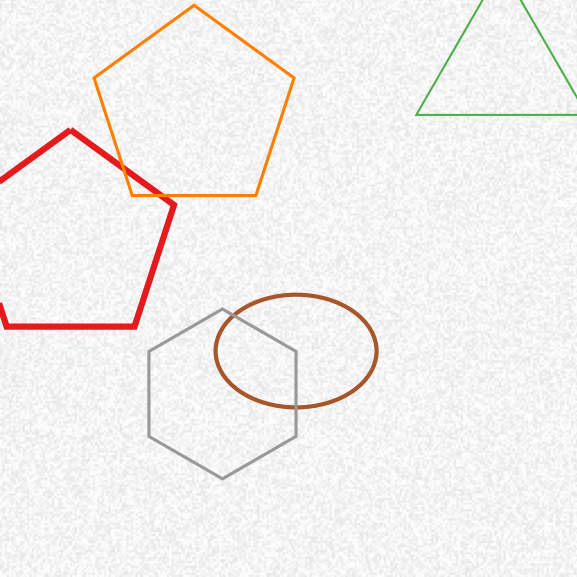[{"shape": "pentagon", "thickness": 3, "radius": 0.94, "center": [0.122, 0.586]}, {"shape": "triangle", "thickness": 1, "radius": 0.85, "center": [0.869, 0.886]}, {"shape": "pentagon", "thickness": 1.5, "radius": 0.91, "center": [0.336, 0.808]}, {"shape": "oval", "thickness": 2, "radius": 0.7, "center": [0.513, 0.391]}, {"shape": "hexagon", "thickness": 1.5, "radius": 0.74, "center": [0.385, 0.317]}]